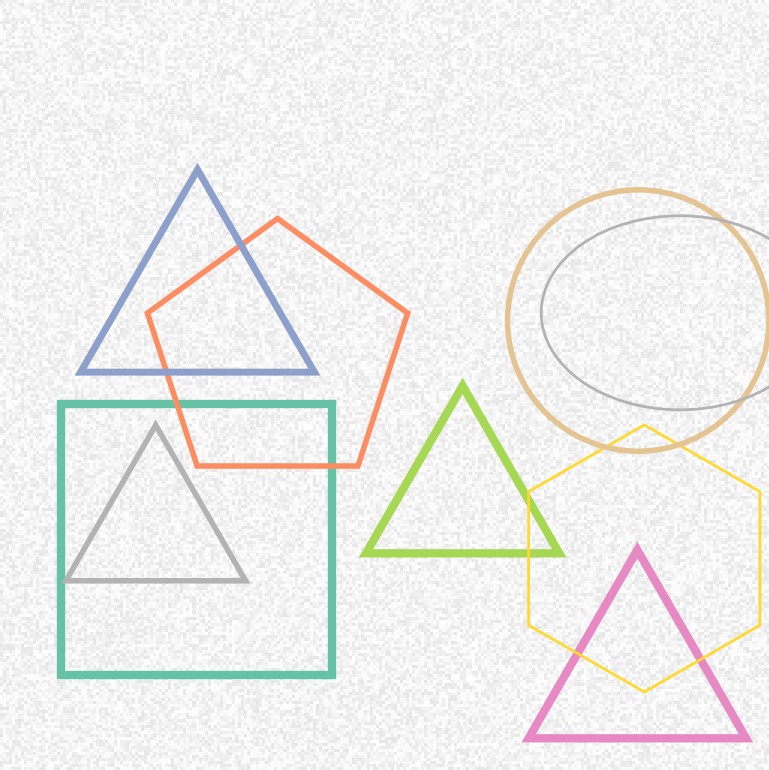[{"shape": "square", "thickness": 3, "radius": 0.88, "center": [0.255, 0.3]}, {"shape": "pentagon", "thickness": 2, "radius": 0.89, "center": [0.36, 0.539]}, {"shape": "triangle", "thickness": 2.5, "radius": 0.88, "center": [0.256, 0.604]}, {"shape": "triangle", "thickness": 3, "radius": 0.82, "center": [0.828, 0.123]}, {"shape": "triangle", "thickness": 3, "radius": 0.72, "center": [0.601, 0.354]}, {"shape": "hexagon", "thickness": 1, "radius": 0.87, "center": [0.837, 0.275]}, {"shape": "circle", "thickness": 2, "radius": 0.85, "center": [0.829, 0.584]}, {"shape": "oval", "thickness": 1, "radius": 0.9, "center": [0.883, 0.594]}, {"shape": "triangle", "thickness": 2, "radius": 0.67, "center": [0.202, 0.313]}]